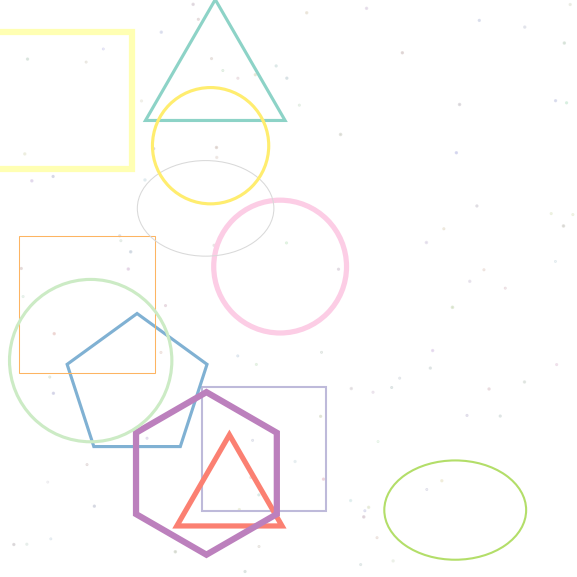[{"shape": "triangle", "thickness": 1.5, "radius": 0.7, "center": [0.373, 0.86]}, {"shape": "square", "thickness": 3, "radius": 0.59, "center": [0.109, 0.825]}, {"shape": "square", "thickness": 1, "radius": 0.54, "center": [0.458, 0.222]}, {"shape": "triangle", "thickness": 2.5, "radius": 0.53, "center": [0.397, 0.141]}, {"shape": "pentagon", "thickness": 1.5, "radius": 0.64, "center": [0.237, 0.329]}, {"shape": "square", "thickness": 0.5, "radius": 0.59, "center": [0.151, 0.472]}, {"shape": "oval", "thickness": 1, "radius": 0.61, "center": [0.788, 0.116]}, {"shape": "circle", "thickness": 2.5, "radius": 0.57, "center": [0.485, 0.538]}, {"shape": "oval", "thickness": 0.5, "radius": 0.59, "center": [0.356, 0.638]}, {"shape": "hexagon", "thickness": 3, "radius": 0.7, "center": [0.357, 0.179]}, {"shape": "circle", "thickness": 1.5, "radius": 0.7, "center": [0.157, 0.375]}, {"shape": "circle", "thickness": 1.5, "radius": 0.5, "center": [0.365, 0.747]}]